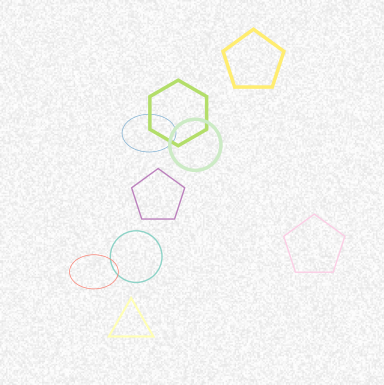[{"shape": "circle", "thickness": 1, "radius": 0.34, "center": [0.354, 0.333]}, {"shape": "triangle", "thickness": 1.5, "radius": 0.33, "center": [0.341, 0.159]}, {"shape": "oval", "thickness": 0.5, "radius": 0.32, "center": [0.244, 0.294]}, {"shape": "oval", "thickness": 0.5, "radius": 0.35, "center": [0.387, 0.654]}, {"shape": "hexagon", "thickness": 2.5, "radius": 0.43, "center": [0.463, 0.707]}, {"shape": "pentagon", "thickness": 1, "radius": 0.42, "center": [0.816, 0.36]}, {"shape": "pentagon", "thickness": 1, "radius": 0.36, "center": [0.411, 0.49]}, {"shape": "circle", "thickness": 2.5, "radius": 0.33, "center": [0.507, 0.624]}, {"shape": "pentagon", "thickness": 2.5, "radius": 0.42, "center": [0.658, 0.841]}]